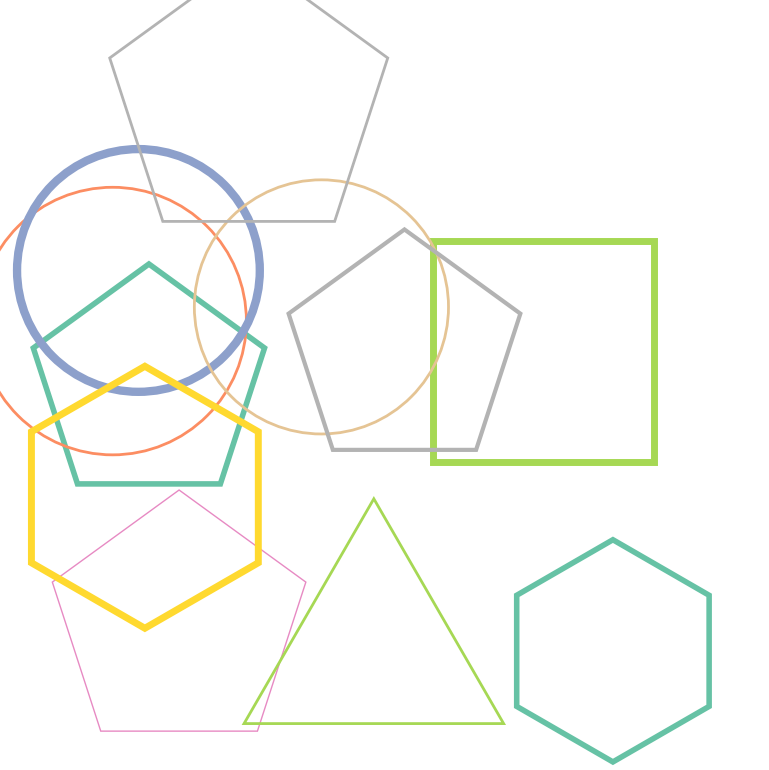[{"shape": "hexagon", "thickness": 2, "radius": 0.72, "center": [0.796, 0.155]}, {"shape": "pentagon", "thickness": 2, "radius": 0.79, "center": [0.193, 0.499]}, {"shape": "circle", "thickness": 1, "radius": 0.87, "center": [0.146, 0.583]}, {"shape": "circle", "thickness": 3, "radius": 0.79, "center": [0.18, 0.649]}, {"shape": "pentagon", "thickness": 0.5, "radius": 0.87, "center": [0.233, 0.191]}, {"shape": "triangle", "thickness": 1, "radius": 0.97, "center": [0.485, 0.158]}, {"shape": "square", "thickness": 2.5, "radius": 0.72, "center": [0.706, 0.544]}, {"shape": "hexagon", "thickness": 2.5, "radius": 0.85, "center": [0.188, 0.354]}, {"shape": "circle", "thickness": 1, "radius": 0.83, "center": [0.417, 0.601]}, {"shape": "pentagon", "thickness": 1.5, "radius": 0.79, "center": [0.525, 0.544]}, {"shape": "pentagon", "thickness": 1, "radius": 0.95, "center": [0.323, 0.866]}]